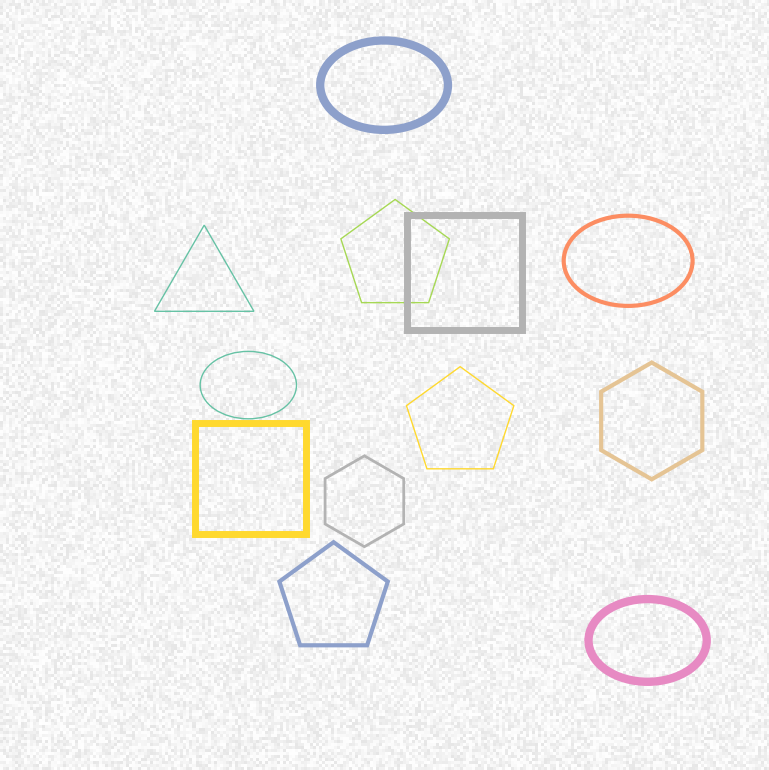[{"shape": "oval", "thickness": 0.5, "radius": 0.31, "center": [0.323, 0.5]}, {"shape": "triangle", "thickness": 0.5, "radius": 0.37, "center": [0.265, 0.633]}, {"shape": "oval", "thickness": 1.5, "radius": 0.42, "center": [0.816, 0.661]}, {"shape": "pentagon", "thickness": 1.5, "radius": 0.37, "center": [0.433, 0.222]}, {"shape": "oval", "thickness": 3, "radius": 0.41, "center": [0.499, 0.889]}, {"shape": "oval", "thickness": 3, "radius": 0.38, "center": [0.841, 0.168]}, {"shape": "pentagon", "thickness": 0.5, "radius": 0.37, "center": [0.513, 0.667]}, {"shape": "square", "thickness": 2.5, "radius": 0.36, "center": [0.325, 0.379]}, {"shape": "pentagon", "thickness": 0.5, "radius": 0.37, "center": [0.598, 0.45]}, {"shape": "hexagon", "thickness": 1.5, "radius": 0.38, "center": [0.846, 0.453]}, {"shape": "hexagon", "thickness": 1, "radius": 0.29, "center": [0.473, 0.349]}, {"shape": "square", "thickness": 2.5, "radius": 0.37, "center": [0.604, 0.646]}]